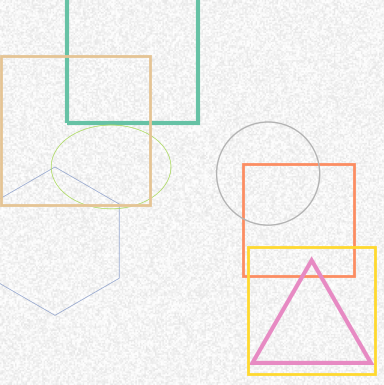[{"shape": "square", "thickness": 3, "radius": 0.85, "center": [0.344, 0.85]}, {"shape": "square", "thickness": 2, "radius": 0.73, "center": [0.775, 0.428]}, {"shape": "hexagon", "thickness": 0.5, "radius": 0.96, "center": [0.143, 0.374]}, {"shape": "triangle", "thickness": 3, "radius": 0.89, "center": [0.81, 0.146]}, {"shape": "oval", "thickness": 0.5, "radius": 0.78, "center": [0.289, 0.566]}, {"shape": "square", "thickness": 2, "radius": 0.82, "center": [0.809, 0.193]}, {"shape": "square", "thickness": 2, "radius": 0.97, "center": [0.196, 0.66]}, {"shape": "circle", "thickness": 1, "radius": 0.67, "center": [0.696, 0.549]}]